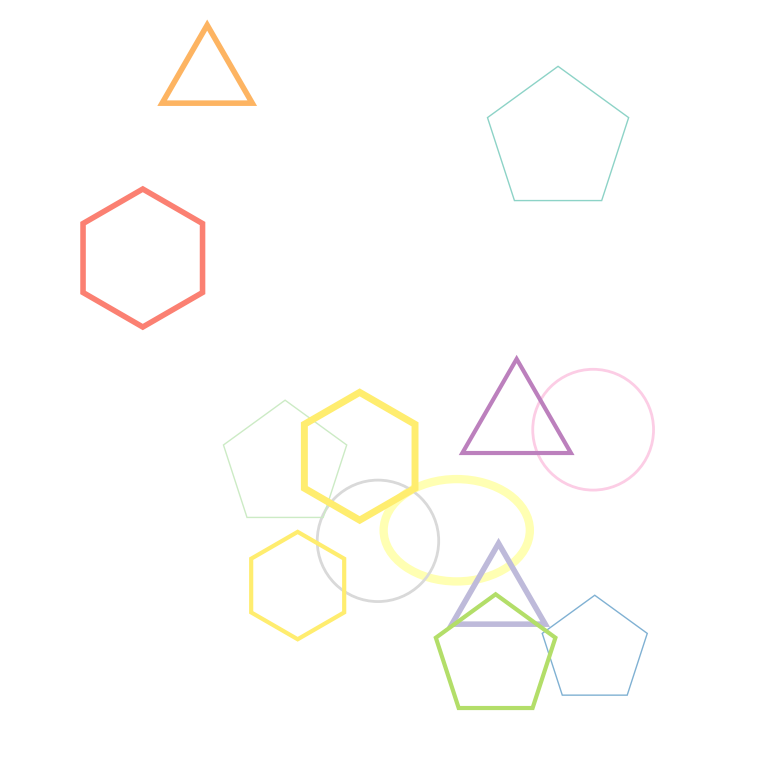[{"shape": "pentagon", "thickness": 0.5, "radius": 0.48, "center": [0.725, 0.817]}, {"shape": "oval", "thickness": 3, "radius": 0.47, "center": [0.593, 0.311]}, {"shape": "triangle", "thickness": 2, "radius": 0.35, "center": [0.648, 0.224]}, {"shape": "hexagon", "thickness": 2, "radius": 0.45, "center": [0.185, 0.665]}, {"shape": "pentagon", "thickness": 0.5, "radius": 0.36, "center": [0.772, 0.155]}, {"shape": "triangle", "thickness": 2, "radius": 0.34, "center": [0.269, 0.9]}, {"shape": "pentagon", "thickness": 1.5, "radius": 0.41, "center": [0.644, 0.147]}, {"shape": "circle", "thickness": 1, "radius": 0.39, "center": [0.77, 0.442]}, {"shape": "circle", "thickness": 1, "radius": 0.39, "center": [0.491, 0.298]}, {"shape": "triangle", "thickness": 1.5, "radius": 0.41, "center": [0.671, 0.452]}, {"shape": "pentagon", "thickness": 0.5, "radius": 0.42, "center": [0.37, 0.396]}, {"shape": "hexagon", "thickness": 1.5, "radius": 0.35, "center": [0.387, 0.24]}, {"shape": "hexagon", "thickness": 2.5, "radius": 0.41, "center": [0.467, 0.407]}]